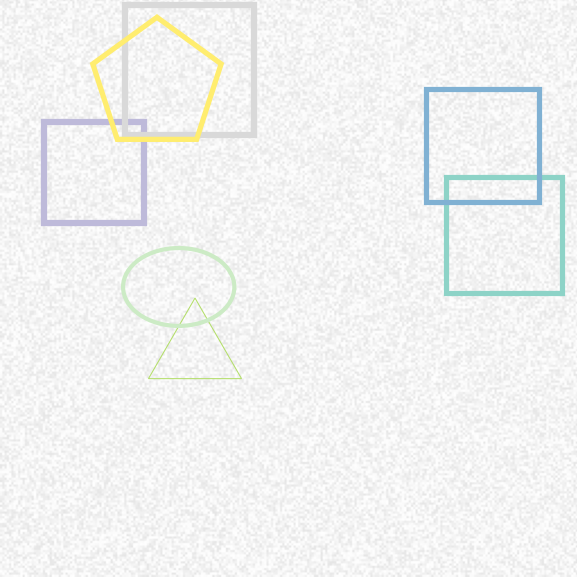[{"shape": "square", "thickness": 2.5, "radius": 0.5, "center": [0.873, 0.592]}, {"shape": "square", "thickness": 3, "radius": 0.43, "center": [0.162, 0.7]}, {"shape": "square", "thickness": 2.5, "radius": 0.49, "center": [0.835, 0.747]}, {"shape": "triangle", "thickness": 0.5, "radius": 0.47, "center": [0.338, 0.39]}, {"shape": "square", "thickness": 3, "radius": 0.56, "center": [0.328, 0.878]}, {"shape": "oval", "thickness": 2, "radius": 0.48, "center": [0.309, 0.502]}, {"shape": "pentagon", "thickness": 2.5, "radius": 0.58, "center": [0.272, 0.852]}]